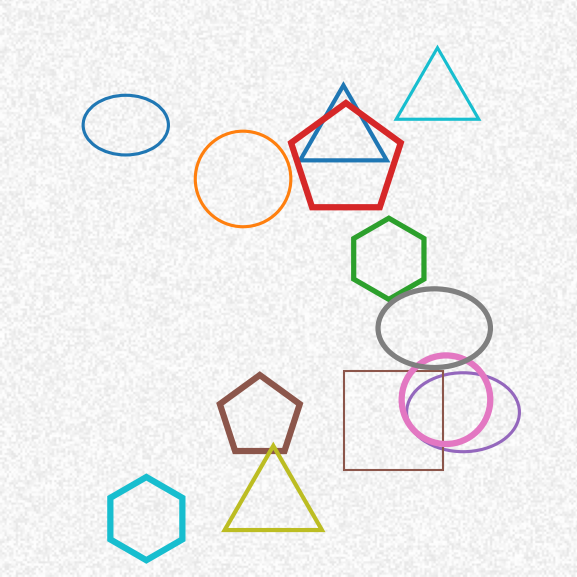[{"shape": "triangle", "thickness": 2, "radius": 0.43, "center": [0.595, 0.765]}, {"shape": "oval", "thickness": 1.5, "radius": 0.37, "center": [0.218, 0.782]}, {"shape": "circle", "thickness": 1.5, "radius": 0.41, "center": [0.421, 0.689]}, {"shape": "hexagon", "thickness": 2.5, "radius": 0.35, "center": [0.673, 0.551]}, {"shape": "pentagon", "thickness": 3, "radius": 0.5, "center": [0.599, 0.721]}, {"shape": "oval", "thickness": 1.5, "radius": 0.49, "center": [0.802, 0.285]}, {"shape": "square", "thickness": 1, "radius": 0.43, "center": [0.682, 0.271]}, {"shape": "pentagon", "thickness": 3, "radius": 0.36, "center": [0.45, 0.277]}, {"shape": "circle", "thickness": 3, "radius": 0.38, "center": [0.772, 0.307]}, {"shape": "oval", "thickness": 2.5, "radius": 0.49, "center": [0.752, 0.431]}, {"shape": "triangle", "thickness": 2, "radius": 0.49, "center": [0.473, 0.13]}, {"shape": "hexagon", "thickness": 3, "radius": 0.36, "center": [0.253, 0.101]}, {"shape": "triangle", "thickness": 1.5, "radius": 0.41, "center": [0.758, 0.834]}]